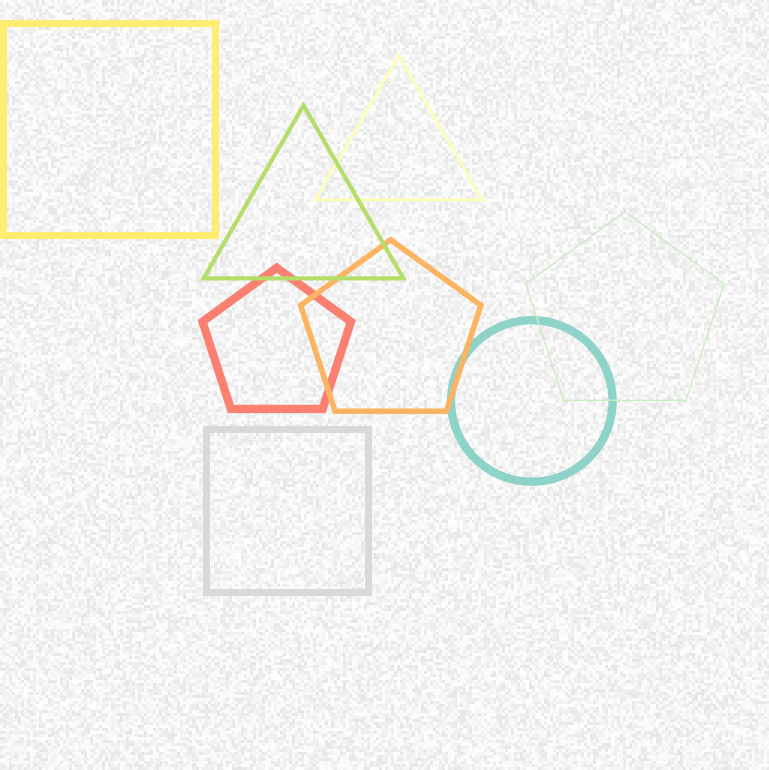[{"shape": "circle", "thickness": 3, "radius": 0.52, "center": [0.691, 0.479]}, {"shape": "triangle", "thickness": 1, "radius": 0.63, "center": [0.518, 0.803]}, {"shape": "pentagon", "thickness": 3, "radius": 0.51, "center": [0.359, 0.551]}, {"shape": "pentagon", "thickness": 2, "radius": 0.62, "center": [0.507, 0.565]}, {"shape": "triangle", "thickness": 1.5, "radius": 0.75, "center": [0.394, 0.713]}, {"shape": "square", "thickness": 2.5, "radius": 0.53, "center": [0.373, 0.337]}, {"shape": "pentagon", "thickness": 0.5, "radius": 0.68, "center": [0.812, 0.59]}, {"shape": "square", "thickness": 2.5, "radius": 0.69, "center": [0.141, 0.832]}]